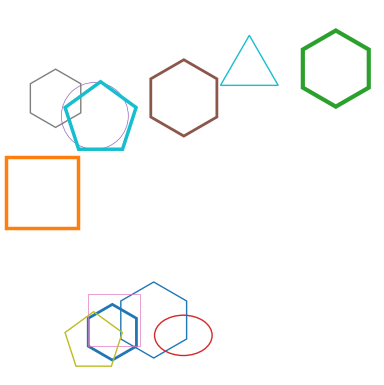[{"shape": "hexagon", "thickness": 1, "radius": 0.49, "center": [0.399, 0.169]}, {"shape": "hexagon", "thickness": 2, "radius": 0.36, "center": [0.292, 0.137]}, {"shape": "square", "thickness": 2.5, "radius": 0.47, "center": [0.109, 0.5]}, {"shape": "hexagon", "thickness": 3, "radius": 0.49, "center": [0.872, 0.822]}, {"shape": "oval", "thickness": 1, "radius": 0.37, "center": [0.476, 0.129]}, {"shape": "circle", "thickness": 0.5, "radius": 0.43, "center": [0.246, 0.699]}, {"shape": "hexagon", "thickness": 2, "radius": 0.5, "center": [0.478, 0.746]}, {"shape": "square", "thickness": 0.5, "radius": 0.34, "center": [0.295, 0.169]}, {"shape": "hexagon", "thickness": 1, "radius": 0.38, "center": [0.144, 0.745]}, {"shape": "pentagon", "thickness": 1, "radius": 0.39, "center": [0.243, 0.112]}, {"shape": "triangle", "thickness": 1, "radius": 0.43, "center": [0.648, 0.822]}, {"shape": "pentagon", "thickness": 2.5, "radius": 0.48, "center": [0.261, 0.691]}]